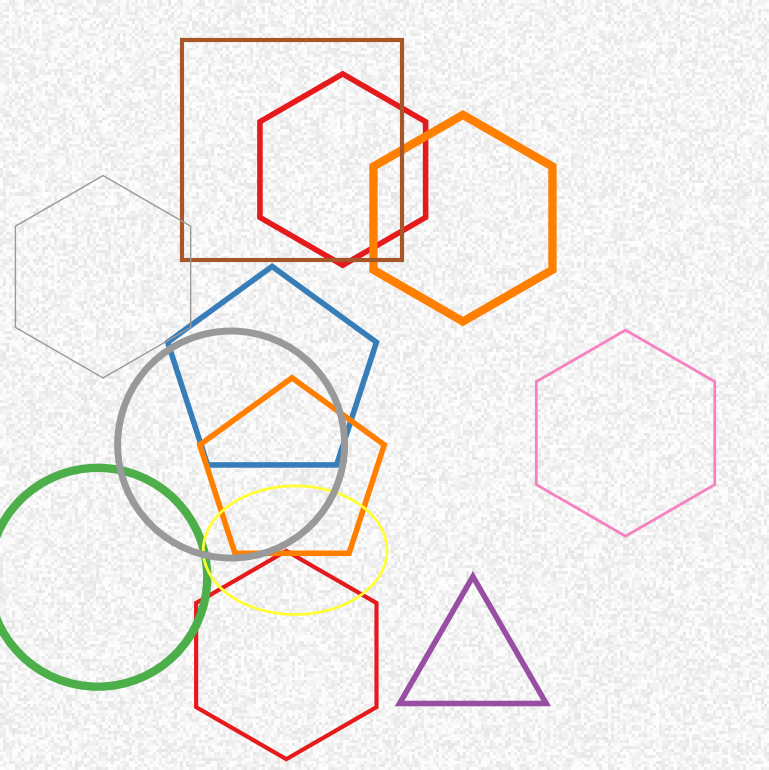[{"shape": "hexagon", "thickness": 1.5, "radius": 0.68, "center": [0.372, 0.149]}, {"shape": "hexagon", "thickness": 2, "radius": 0.62, "center": [0.445, 0.78]}, {"shape": "pentagon", "thickness": 2, "radius": 0.71, "center": [0.353, 0.511]}, {"shape": "circle", "thickness": 3, "radius": 0.71, "center": [0.127, 0.25]}, {"shape": "triangle", "thickness": 2, "radius": 0.55, "center": [0.614, 0.141]}, {"shape": "hexagon", "thickness": 3, "radius": 0.67, "center": [0.601, 0.717]}, {"shape": "pentagon", "thickness": 2, "radius": 0.63, "center": [0.379, 0.383]}, {"shape": "oval", "thickness": 1, "radius": 0.6, "center": [0.383, 0.285]}, {"shape": "square", "thickness": 1.5, "radius": 0.71, "center": [0.379, 0.805]}, {"shape": "hexagon", "thickness": 1, "radius": 0.67, "center": [0.812, 0.437]}, {"shape": "circle", "thickness": 2.5, "radius": 0.74, "center": [0.3, 0.423]}, {"shape": "hexagon", "thickness": 0.5, "radius": 0.66, "center": [0.134, 0.641]}]